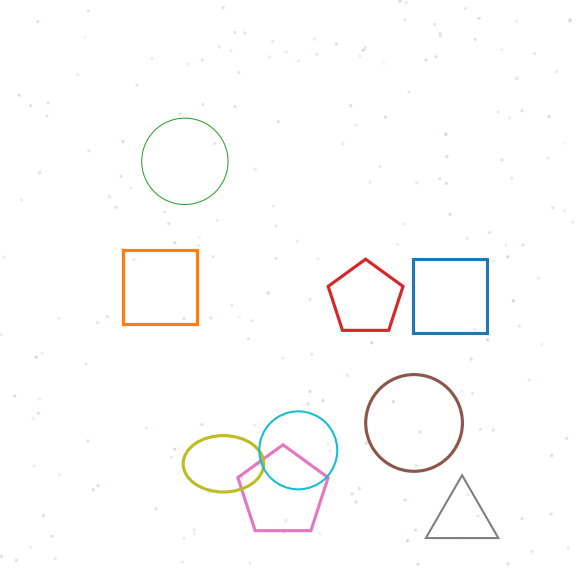[{"shape": "square", "thickness": 1.5, "radius": 0.32, "center": [0.78, 0.486]}, {"shape": "square", "thickness": 1.5, "radius": 0.32, "center": [0.277, 0.502]}, {"shape": "circle", "thickness": 0.5, "radius": 0.37, "center": [0.32, 0.72]}, {"shape": "pentagon", "thickness": 1.5, "radius": 0.34, "center": [0.633, 0.482]}, {"shape": "circle", "thickness": 1.5, "radius": 0.42, "center": [0.717, 0.267]}, {"shape": "pentagon", "thickness": 1.5, "radius": 0.41, "center": [0.49, 0.147]}, {"shape": "triangle", "thickness": 1, "radius": 0.36, "center": [0.8, 0.104]}, {"shape": "oval", "thickness": 1.5, "radius": 0.35, "center": [0.387, 0.196]}, {"shape": "circle", "thickness": 1, "radius": 0.34, "center": [0.516, 0.219]}]